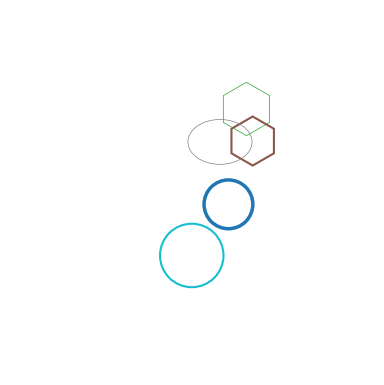[{"shape": "circle", "thickness": 2.5, "radius": 0.32, "center": [0.593, 0.469]}, {"shape": "hexagon", "thickness": 0.5, "radius": 0.35, "center": [0.64, 0.717]}, {"shape": "hexagon", "thickness": 1.5, "radius": 0.32, "center": [0.656, 0.634]}, {"shape": "oval", "thickness": 0.5, "radius": 0.42, "center": [0.571, 0.631]}, {"shape": "circle", "thickness": 1.5, "radius": 0.41, "center": [0.498, 0.337]}]